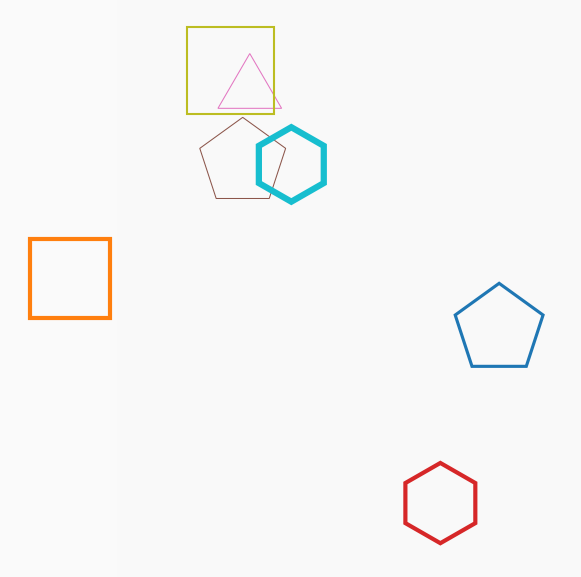[{"shape": "pentagon", "thickness": 1.5, "radius": 0.4, "center": [0.859, 0.429]}, {"shape": "square", "thickness": 2, "radius": 0.34, "center": [0.12, 0.516]}, {"shape": "hexagon", "thickness": 2, "radius": 0.35, "center": [0.758, 0.128]}, {"shape": "pentagon", "thickness": 0.5, "radius": 0.39, "center": [0.418, 0.718]}, {"shape": "triangle", "thickness": 0.5, "radius": 0.32, "center": [0.43, 0.843]}, {"shape": "square", "thickness": 1, "radius": 0.37, "center": [0.396, 0.878]}, {"shape": "hexagon", "thickness": 3, "radius": 0.32, "center": [0.501, 0.714]}]